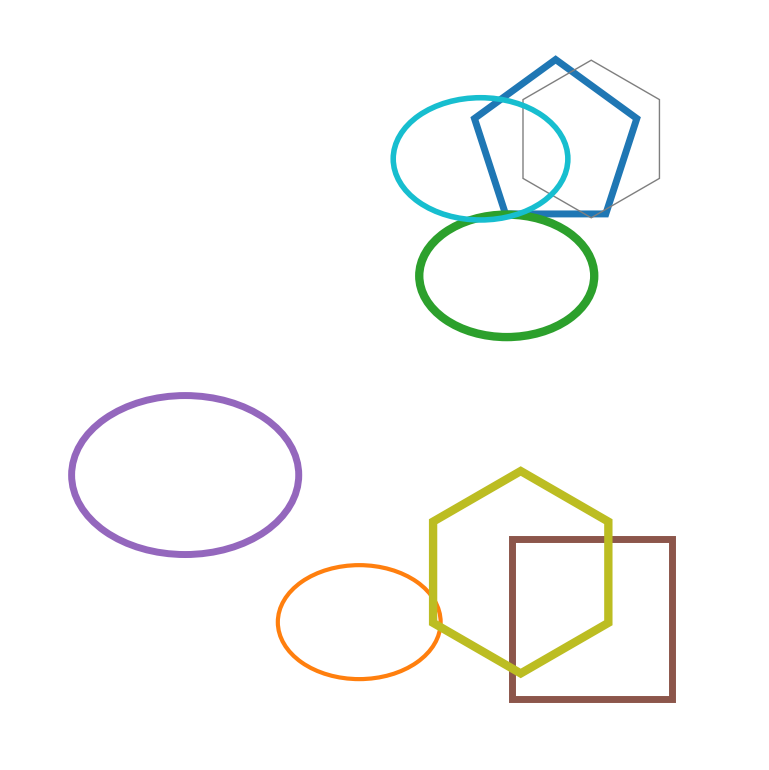[{"shape": "pentagon", "thickness": 2.5, "radius": 0.55, "center": [0.722, 0.812]}, {"shape": "oval", "thickness": 1.5, "radius": 0.53, "center": [0.467, 0.192]}, {"shape": "oval", "thickness": 3, "radius": 0.57, "center": [0.658, 0.642]}, {"shape": "oval", "thickness": 2.5, "radius": 0.74, "center": [0.24, 0.383]}, {"shape": "square", "thickness": 2.5, "radius": 0.52, "center": [0.769, 0.196]}, {"shape": "hexagon", "thickness": 0.5, "radius": 0.51, "center": [0.768, 0.819]}, {"shape": "hexagon", "thickness": 3, "radius": 0.66, "center": [0.676, 0.257]}, {"shape": "oval", "thickness": 2, "radius": 0.57, "center": [0.624, 0.794]}]